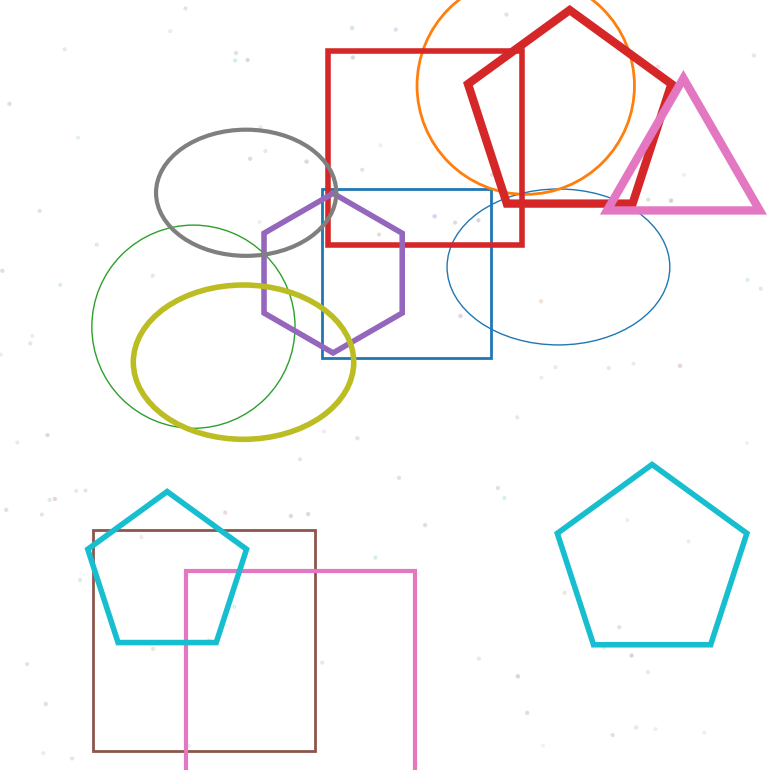[{"shape": "oval", "thickness": 0.5, "radius": 0.72, "center": [0.725, 0.653]}, {"shape": "square", "thickness": 1, "radius": 0.55, "center": [0.528, 0.644]}, {"shape": "circle", "thickness": 1, "radius": 0.71, "center": [0.683, 0.889]}, {"shape": "circle", "thickness": 0.5, "radius": 0.66, "center": [0.251, 0.576]}, {"shape": "pentagon", "thickness": 3, "radius": 0.69, "center": [0.74, 0.848]}, {"shape": "square", "thickness": 2, "radius": 0.63, "center": [0.552, 0.808]}, {"shape": "hexagon", "thickness": 2, "radius": 0.52, "center": [0.433, 0.645]}, {"shape": "square", "thickness": 1, "radius": 0.72, "center": [0.265, 0.169]}, {"shape": "triangle", "thickness": 3, "radius": 0.57, "center": [0.888, 0.784]}, {"shape": "square", "thickness": 1.5, "radius": 0.74, "center": [0.39, 0.11]}, {"shape": "oval", "thickness": 1.5, "radius": 0.59, "center": [0.32, 0.75]}, {"shape": "oval", "thickness": 2, "radius": 0.72, "center": [0.316, 0.53]}, {"shape": "pentagon", "thickness": 2, "radius": 0.65, "center": [0.847, 0.267]}, {"shape": "pentagon", "thickness": 2, "radius": 0.54, "center": [0.217, 0.253]}]